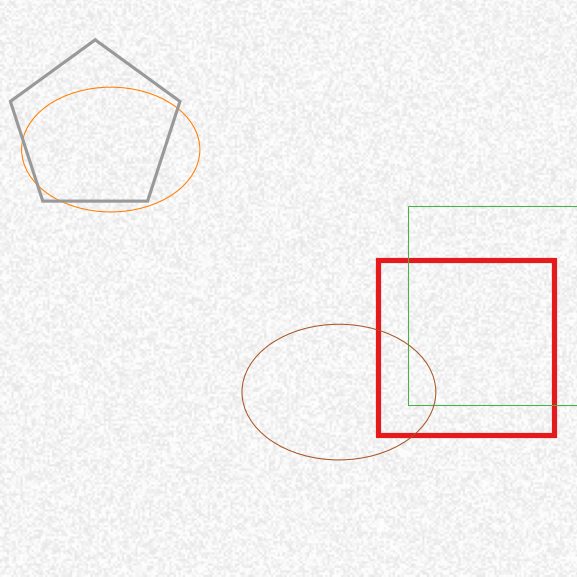[{"shape": "square", "thickness": 2.5, "radius": 0.76, "center": [0.807, 0.397]}, {"shape": "square", "thickness": 0.5, "radius": 0.86, "center": [0.88, 0.47]}, {"shape": "oval", "thickness": 0.5, "radius": 0.77, "center": [0.192, 0.74]}, {"shape": "oval", "thickness": 0.5, "radius": 0.84, "center": [0.587, 0.32]}, {"shape": "pentagon", "thickness": 1.5, "radius": 0.77, "center": [0.165, 0.776]}]